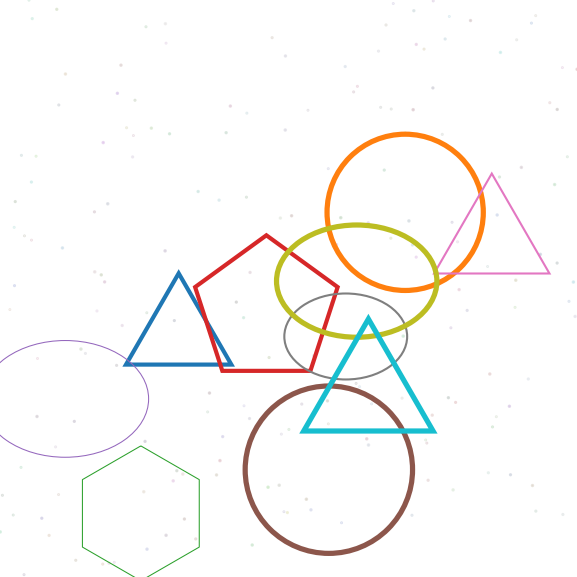[{"shape": "triangle", "thickness": 2, "radius": 0.53, "center": [0.309, 0.42]}, {"shape": "circle", "thickness": 2.5, "radius": 0.68, "center": [0.702, 0.631]}, {"shape": "hexagon", "thickness": 0.5, "radius": 0.58, "center": [0.244, 0.11]}, {"shape": "pentagon", "thickness": 2, "radius": 0.65, "center": [0.461, 0.462]}, {"shape": "oval", "thickness": 0.5, "radius": 0.72, "center": [0.113, 0.308]}, {"shape": "circle", "thickness": 2.5, "radius": 0.72, "center": [0.569, 0.186]}, {"shape": "triangle", "thickness": 1, "radius": 0.58, "center": [0.852, 0.583]}, {"shape": "oval", "thickness": 1, "radius": 0.53, "center": [0.599, 0.416]}, {"shape": "oval", "thickness": 2.5, "radius": 0.69, "center": [0.618, 0.512]}, {"shape": "triangle", "thickness": 2.5, "radius": 0.65, "center": [0.638, 0.317]}]